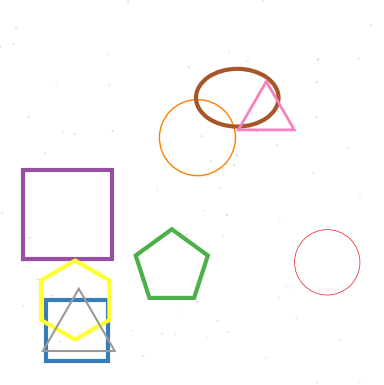[{"shape": "circle", "thickness": 0.5, "radius": 0.42, "center": [0.85, 0.319]}, {"shape": "square", "thickness": 3, "radius": 0.4, "center": [0.201, 0.142]}, {"shape": "pentagon", "thickness": 3, "radius": 0.49, "center": [0.446, 0.306]}, {"shape": "square", "thickness": 3, "radius": 0.58, "center": [0.175, 0.443]}, {"shape": "circle", "thickness": 1, "radius": 0.49, "center": [0.513, 0.642]}, {"shape": "hexagon", "thickness": 3, "radius": 0.51, "center": [0.195, 0.22]}, {"shape": "oval", "thickness": 3, "radius": 0.54, "center": [0.616, 0.746]}, {"shape": "triangle", "thickness": 2, "radius": 0.42, "center": [0.692, 0.705]}, {"shape": "triangle", "thickness": 1.5, "radius": 0.54, "center": [0.205, 0.142]}]